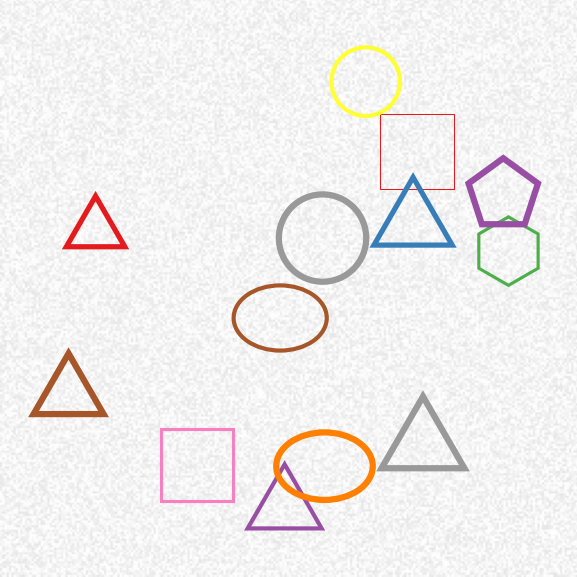[{"shape": "triangle", "thickness": 2.5, "radius": 0.29, "center": [0.166, 0.601]}, {"shape": "square", "thickness": 0.5, "radius": 0.32, "center": [0.722, 0.736]}, {"shape": "triangle", "thickness": 2.5, "radius": 0.39, "center": [0.715, 0.614]}, {"shape": "hexagon", "thickness": 1.5, "radius": 0.3, "center": [0.88, 0.564]}, {"shape": "pentagon", "thickness": 3, "radius": 0.32, "center": [0.871, 0.662]}, {"shape": "triangle", "thickness": 2, "radius": 0.37, "center": [0.493, 0.121]}, {"shape": "oval", "thickness": 3, "radius": 0.42, "center": [0.562, 0.192]}, {"shape": "circle", "thickness": 2, "radius": 0.3, "center": [0.633, 0.858]}, {"shape": "triangle", "thickness": 3, "radius": 0.35, "center": [0.119, 0.317]}, {"shape": "oval", "thickness": 2, "radius": 0.4, "center": [0.485, 0.449]}, {"shape": "square", "thickness": 1.5, "radius": 0.31, "center": [0.341, 0.194]}, {"shape": "triangle", "thickness": 3, "radius": 0.41, "center": [0.732, 0.23]}, {"shape": "circle", "thickness": 3, "radius": 0.38, "center": [0.559, 0.587]}]